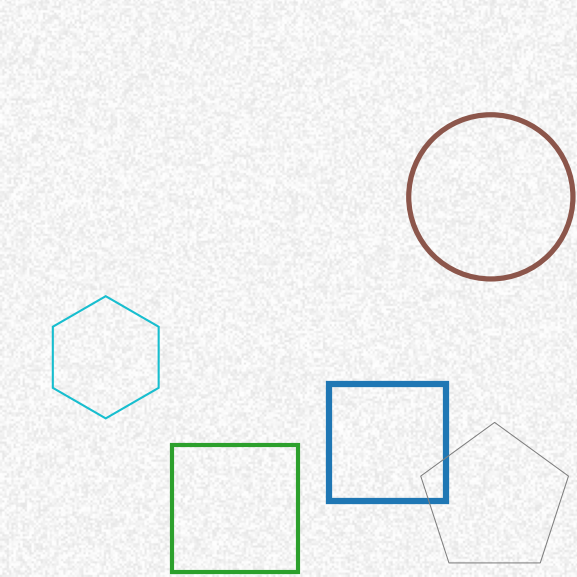[{"shape": "square", "thickness": 3, "radius": 0.51, "center": [0.671, 0.233]}, {"shape": "square", "thickness": 2, "radius": 0.55, "center": [0.407, 0.118]}, {"shape": "circle", "thickness": 2.5, "radius": 0.71, "center": [0.85, 0.658]}, {"shape": "pentagon", "thickness": 0.5, "radius": 0.67, "center": [0.856, 0.133]}, {"shape": "hexagon", "thickness": 1, "radius": 0.53, "center": [0.183, 0.38]}]